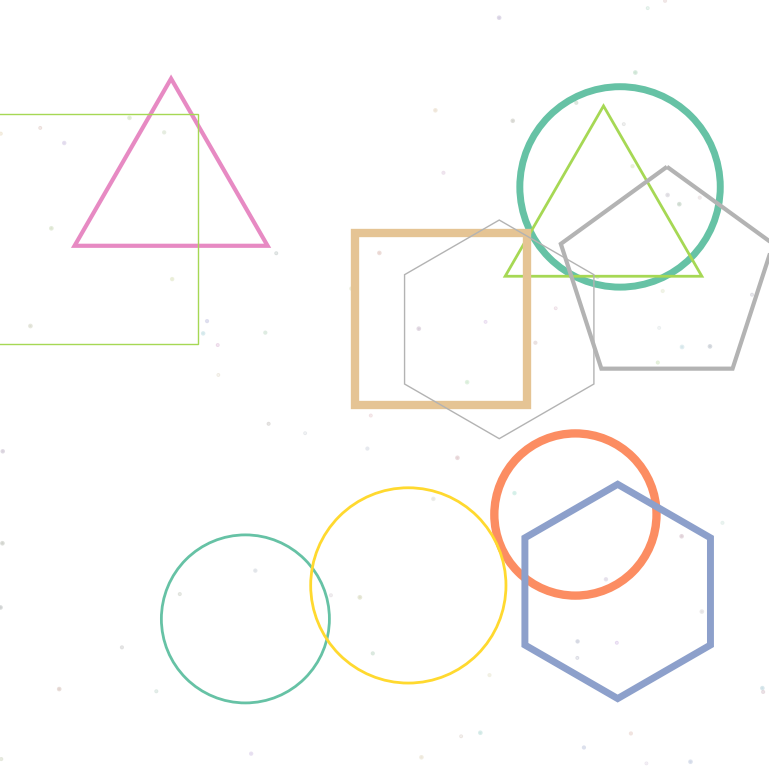[{"shape": "circle", "thickness": 1, "radius": 0.55, "center": [0.319, 0.196]}, {"shape": "circle", "thickness": 2.5, "radius": 0.65, "center": [0.805, 0.757]}, {"shape": "circle", "thickness": 3, "radius": 0.53, "center": [0.747, 0.332]}, {"shape": "hexagon", "thickness": 2.5, "radius": 0.7, "center": [0.802, 0.232]}, {"shape": "triangle", "thickness": 1.5, "radius": 0.72, "center": [0.222, 0.753]}, {"shape": "triangle", "thickness": 1, "radius": 0.74, "center": [0.784, 0.715]}, {"shape": "square", "thickness": 0.5, "radius": 0.75, "center": [0.107, 0.703]}, {"shape": "circle", "thickness": 1, "radius": 0.63, "center": [0.53, 0.24]}, {"shape": "square", "thickness": 3, "radius": 0.56, "center": [0.572, 0.586]}, {"shape": "pentagon", "thickness": 1.5, "radius": 0.72, "center": [0.866, 0.638]}, {"shape": "hexagon", "thickness": 0.5, "radius": 0.71, "center": [0.648, 0.572]}]